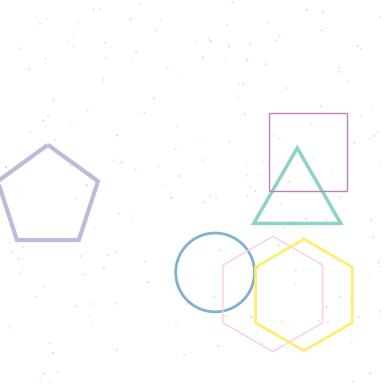[{"shape": "triangle", "thickness": 2.5, "radius": 0.65, "center": [0.772, 0.485]}, {"shape": "pentagon", "thickness": 3, "radius": 0.68, "center": [0.124, 0.487]}, {"shape": "circle", "thickness": 2, "radius": 0.51, "center": [0.559, 0.292]}, {"shape": "hexagon", "thickness": 1, "radius": 0.75, "center": [0.709, 0.237]}, {"shape": "square", "thickness": 1, "radius": 0.5, "center": [0.8, 0.606]}, {"shape": "hexagon", "thickness": 2, "radius": 0.72, "center": [0.789, 0.234]}]